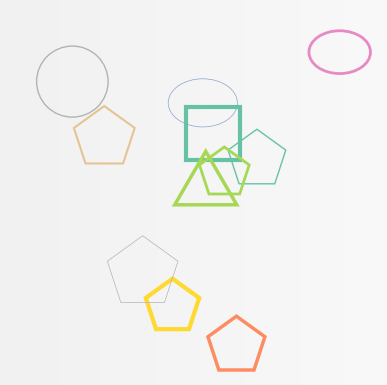[{"shape": "square", "thickness": 3, "radius": 0.35, "center": [0.55, 0.653]}, {"shape": "pentagon", "thickness": 1, "radius": 0.39, "center": [0.663, 0.586]}, {"shape": "pentagon", "thickness": 2.5, "radius": 0.39, "center": [0.61, 0.101]}, {"shape": "oval", "thickness": 0.5, "radius": 0.45, "center": [0.523, 0.733]}, {"shape": "oval", "thickness": 2, "radius": 0.4, "center": [0.877, 0.865]}, {"shape": "pentagon", "thickness": 2, "radius": 0.34, "center": [0.579, 0.551]}, {"shape": "triangle", "thickness": 2.5, "radius": 0.46, "center": [0.531, 0.514]}, {"shape": "pentagon", "thickness": 3, "radius": 0.36, "center": [0.445, 0.204]}, {"shape": "pentagon", "thickness": 1.5, "radius": 0.41, "center": [0.269, 0.642]}, {"shape": "circle", "thickness": 1, "radius": 0.46, "center": [0.187, 0.788]}, {"shape": "pentagon", "thickness": 0.5, "radius": 0.48, "center": [0.368, 0.292]}]